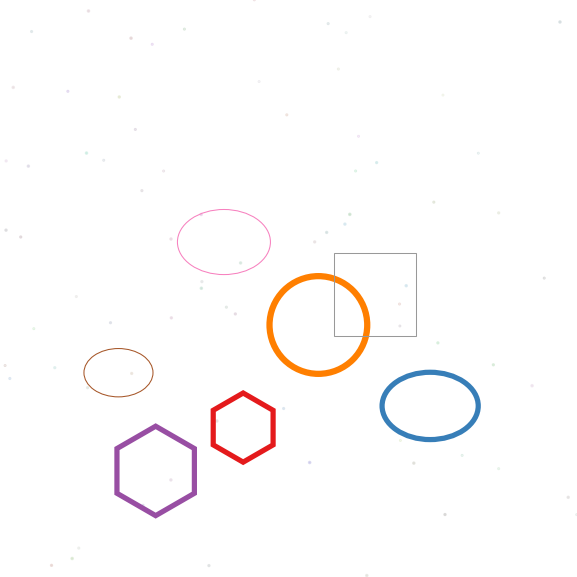[{"shape": "hexagon", "thickness": 2.5, "radius": 0.3, "center": [0.421, 0.259]}, {"shape": "oval", "thickness": 2.5, "radius": 0.42, "center": [0.745, 0.296]}, {"shape": "hexagon", "thickness": 2.5, "radius": 0.39, "center": [0.27, 0.184]}, {"shape": "circle", "thickness": 3, "radius": 0.42, "center": [0.551, 0.436]}, {"shape": "oval", "thickness": 0.5, "radius": 0.3, "center": [0.205, 0.354]}, {"shape": "oval", "thickness": 0.5, "radius": 0.4, "center": [0.388, 0.58]}, {"shape": "square", "thickness": 0.5, "radius": 0.36, "center": [0.649, 0.489]}]